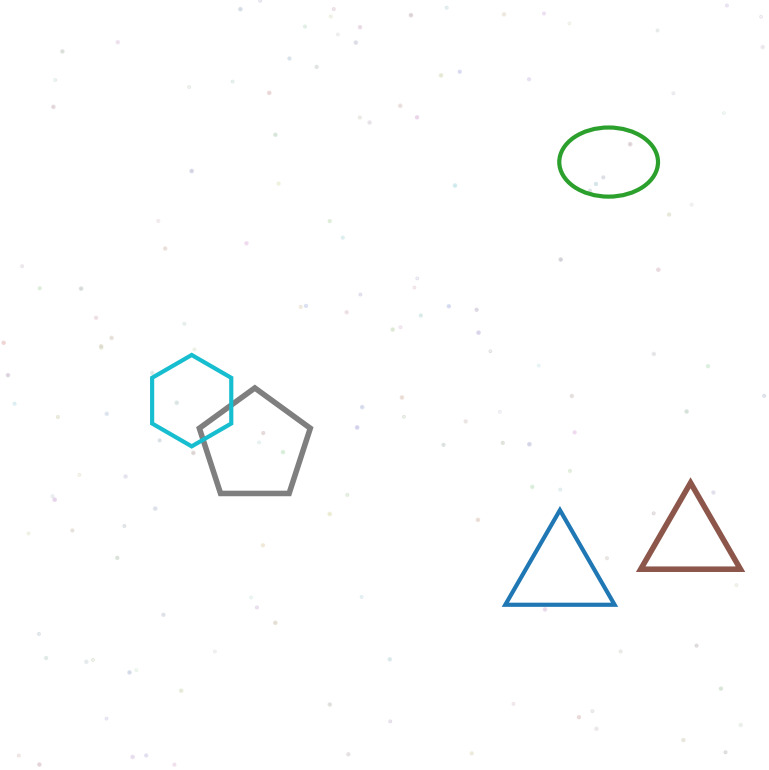[{"shape": "triangle", "thickness": 1.5, "radius": 0.41, "center": [0.727, 0.256]}, {"shape": "oval", "thickness": 1.5, "radius": 0.32, "center": [0.79, 0.79]}, {"shape": "triangle", "thickness": 2, "radius": 0.37, "center": [0.897, 0.298]}, {"shape": "pentagon", "thickness": 2, "radius": 0.38, "center": [0.331, 0.42]}, {"shape": "hexagon", "thickness": 1.5, "radius": 0.3, "center": [0.249, 0.48]}]